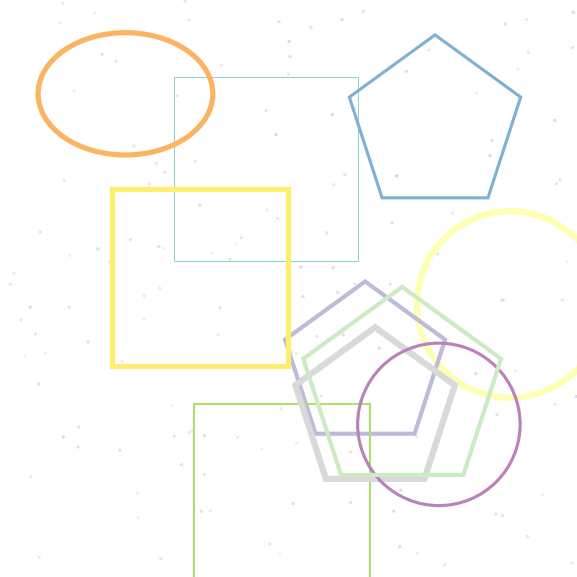[{"shape": "square", "thickness": 0.5, "radius": 0.8, "center": [0.46, 0.706]}, {"shape": "circle", "thickness": 3, "radius": 0.81, "center": [0.884, 0.472]}, {"shape": "pentagon", "thickness": 2, "radius": 0.73, "center": [0.632, 0.366]}, {"shape": "pentagon", "thickness": 1.5, "radius": 0.78, "center": [0.753, 0.783]}, {"shape": "oval", "thickness": 2.5, "radius": 0.76, "center": [0.217, 0.837]}, {"shape": "square", "thickness": 1, "radius": 0.76, "center": [0.488, 0.147]}, {"shape": "pentagon", "thickness": 3, "radius": 0.73, "center": [0.65, 0.287]}, {"shape": "circle", "thickness": 1.5, "radius": 0.7, "center": [0.76, 0.264]}, {"shape": "pentagon", "thickness": 2, "radius": 0.9, "center": [0.696, 0.322]}, {"shape": "square", "thickness": 2.5, "radius": 0.76, "center": [0.347, 0.518]}]